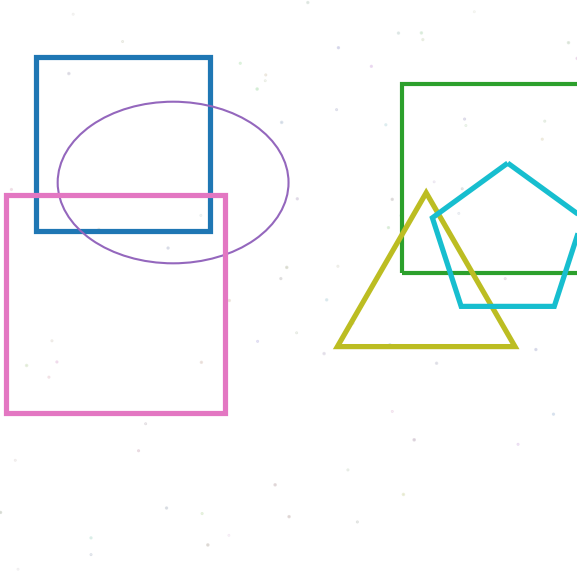[{"shape": "square", "thickness": 2.5, "radius": 0.75, "center": [0.213, 0.75]}, {"shape": "square", "thickness": 2, "radius": 0.82, "center": [0.86, 0.689]}, {"shape": "oval", "thickness": 1, "radius": 1.0, "center": [0.3, 0.683]}, {"shape": "square", "thickness": 2.5, "radius": 0.95, "center": [0.2, 0.473]}, {"shape": "triangle", "thickness": 2.5, "radius": 0.89, "center": [0.738, 0.488]}, {"shape": "pentagon", "thickness": 2.5, "radius": 0.69, "center": [0.879, 0.58]}]